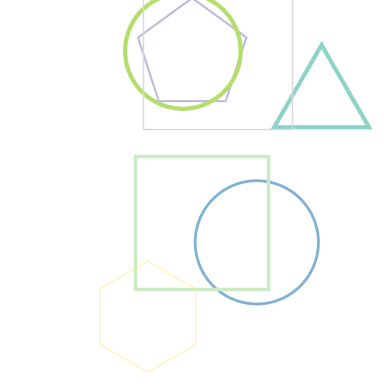[{"shape": "triangle", "thickness": 3, "radius": 0.71, "center": [0.835, 0.741]}, {"shape": "pentagon", "thickness": 1.5, "radius": 0.74, "center": [0.499, 0.857]}, {"shape": "circle", "thickness": 2, "radius": 0.8, "center": [0.667, 0.371]}, {"shape": "circle", "thickness": 3, "radius": 0.75, "center": [0.475, 0.868]}, {"shape": "square", "thickness": 1, "radius": 0.97, "center": [0.565, 0.859]}, {"shape": "square", "thickness": 2.5, "radius": 0.87, "center": [0.524, 0.421]}, {"shape": "hexagon", "thickness": 0.5, "radius": 0.72, "center": [0.384, 0.177]}]